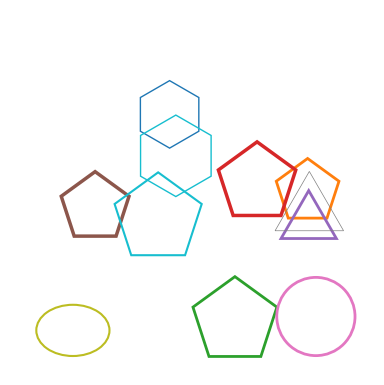[{"shape": "hexagon", "thickness": 1, "radius": 0.44, "center": [0.441, 0.703]}, {"shape": "pentagon", "thickness": 2, "radius": 0.43, "center": [0.799, 0.503]}, {"shape": "pentagon", "thickness": 2, "radius": 0.57, "center": [0.61, 0.167]}, {"shape": "pentagon", "thickness": 2.5, "radius": 0.53, "center": [0.668, 0.526]}, {"shape": "triangle", "thickness": 2, "radius": 0.41, "center": [0.802, 0.422]}, {"shape": "pentagon", "thickness": 2.5, "radius": 0.46, "center": [0.247, 0.462]}, {"shape": "circle", "thickness": 2, "radius": 0.51, "center": [0.821, 0.178]}, {"shape": "triangle", "thickness": 0.5, "radius": 0.51, "center": [0.803, 0.452]}, {"shape": "oval", "thickness": 1.5, "radius": 0.48, "center": [0.189, 0.142]}, {"shape": "pentagon", "thickness": 1.5, "radius": 0.59, "center": [0.411, 0.433]}, {"shape": "hexagon", "thickness": 1, "radius": 0.53, "center": [0.457, 0.595]}]